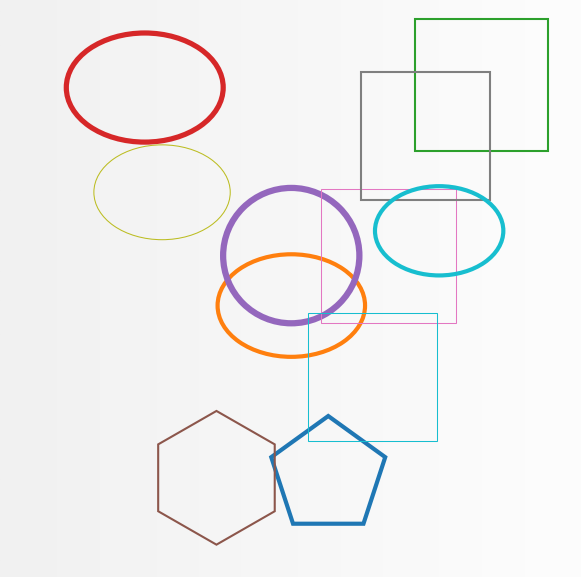[{"shape": "pentagon", "thickness": 2, "radius": 0.52, "center": [0.565, 0.176]}, {"shape": "oval", "thickness": 2, "radius": 0.63, "center": [0.501, 0.47]}, {"shape": "square", "thickness": 1, "radius": 0.57, "center": [0.828, 0.851]}, {"shape": "oval", "thickness": 2.5, "radius": 0.67, "center": [0.249, 0.848]}, {"shape": "circle", "thickness": 3, "radius": 0.59, "center": [0.501, 0.557]}, {"shape": "hexagon", "thickness": 1, "radius": 0.58, "center": [0.372, 0.172]}, {"shape": "square", "thickness": 0.5, "radius": 0.58, "center": [0.669, 0.556]}, {"shape": "square", "thickness": 1, "radius": 0.55, "center": [0.732, 0.764]}, {"shape": "oval", "thickness": 0.5, "radius": 0.59, "center": [0.279, 0.666]}, {"shape": "oval", "thickness": 2, "radius": 0.55, "center": [0.756, 0.599]}, {"shape": "square", "thickness": 0.5, "radius": 0.56, "center": [0.641, 0.346]}]